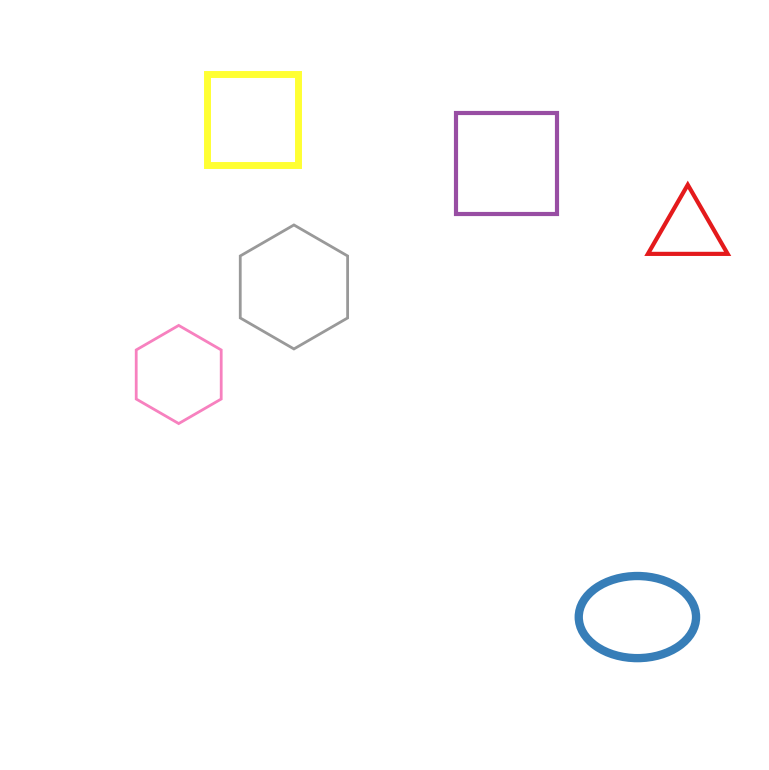[{"shape": "triangle", "thickness": 1.5, "radius": 0.3, "center": [0.893, 0.7]}, {"shape": "oval", "thickness": 3, "radius": 0.38, "center": [0.828, 0.199]}, {"shape": "square", "thickness": 1.5, "radius": 0.33, "center": [0.658, 0.788]}, {"shape": "square", "thickness": 2.5, "radius": 0.3, "center": [0.328, 0.845]}, {"shape": "hexagon", "thickness": 1, "radius": 0.32, "center": [0.232, 0.514]}, {"shape": "hexagon", "thickness": 1, "radius": 0.4, "center": [0.382, 0.627]}]